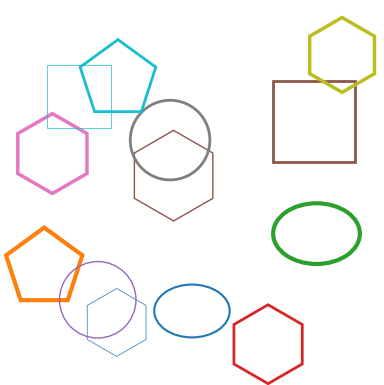[{"shape": "oval", "thickness": 1.5, "radius": 0.49, "center": [0.499, 0.192]}, {"shape": "hexagon", "thickness": 0.5, "radius": 0.44, "center": [0.303, 0.163]}, {"shape": "pentagon", "thickness": 3, "radius": 0.52, "center": [0.115, 0.305]}, {"shape": "oval", "thickness": 3, "radius": 0.56, "center": [0.822, 0.393]}, {"shape": "hexagon", "thickness": 2, "radius": 0.51, "center": [0.696, 0.106]}, {"shape": "circle", "thickness": 1, "radius": 0.5, "center": [0.254, 0.221]}, {"shape": "hexagon", "thickness": 1, "radius": 0.59, "center": [0.451, 0.544]}, {"shape": "square", "thickness": 2, "radius": 0.53, "center": [0.815, 0.685]}, {"shape": "hexagon", "thickness": 2.5, "radius": 0.52, "center": [0.136, 0.601]}, {"shape": "circle", "thickness": 2, "radius": 0.52, "center": [0.442, 0.636]}, {"shape": "hexagon", "thickness": 2.5, "radius": 0.49, "center": [0.889, 0.857]}, {"shape": "square", "thickness": 0.5, "radius": 0.41, "center": [0.205, 0.75]}, {"shape": "pentagon", "thickness": 2, "radius": 0.52, "center": [0.306, 0.794]}]